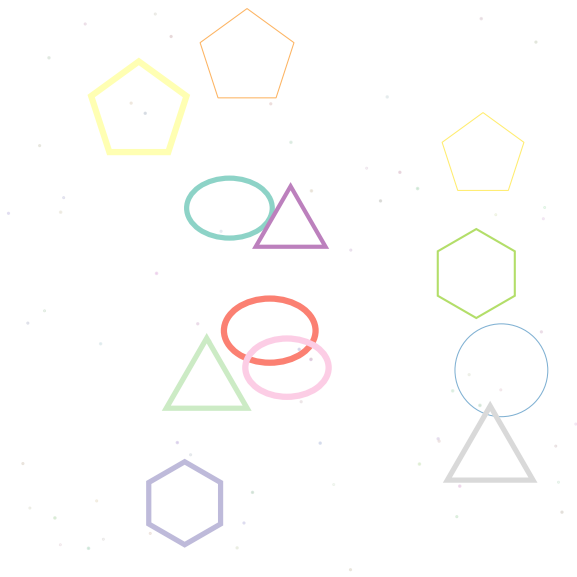[{"shape": "oval", "thickness": 2.5, "radius": 0.37, "center": [0.397, 0.639]}, {"shape": "pentagon", "thickness": 3, "radius": 0.43, "center": [0.24, 0.806]}, {"shape": "hexagon", "thickness": 2.5, "radius": 0.36, "center": [0.32, 0.128]}, {"shape": "oval", "thickness": 3, "radius": 0.4, "center": [0.467, 0.427]}, {"shape": "circle", "thickness": 0.5, "radius": 0.4, "center": [0.868, 0.358]}, {"shape": "pentagon", "thickness": 0.5, "radius": 0.43, "center": [0.428, 0.899]}, {"shape": "hexagon", "thickness": 1, "radius": 0.39, "center": [0.825, 0.525]}, {"shape": "oval", "thickness": 3, "radius": 0.36, "center": [0.497, 0.362]}, {"shape": "triangle", "thickness": 2.5, "radius": 0.43, "center": [0.849, 0.211]}, {"shape": "triangle", "thickness": 2, "radius": 0.35, "center": [0.503, 0.607]}, {"shape": "triangle", "thickness": 2.5, "radius": 0.4, "center": [0.358, 0.333]}, {"shape": "pentagon", "thickness": 0.5, "radius": 0.37, "center": [0.836, 0.73]}]